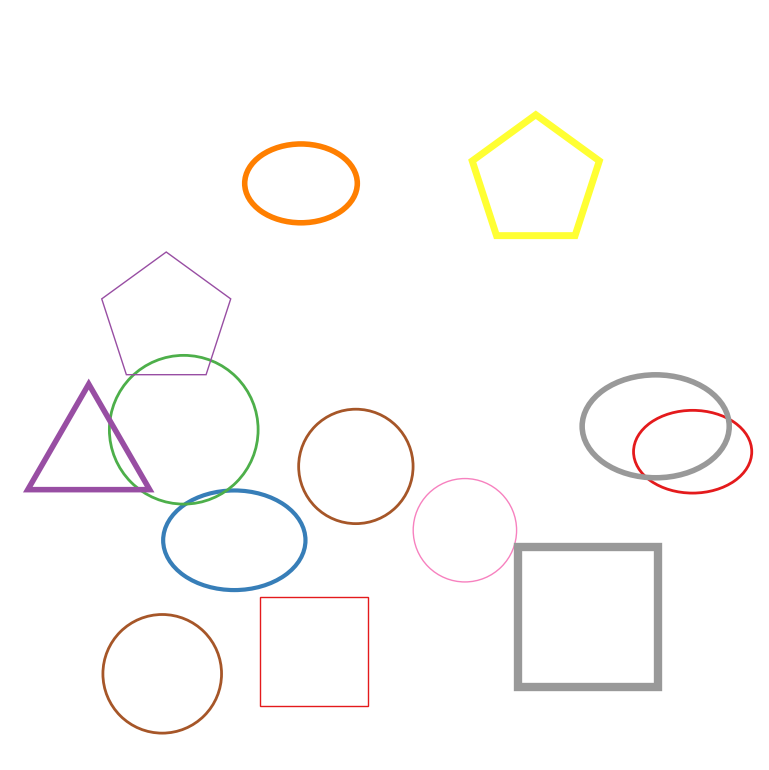[{"shape": "square", "thickness": 0.5, "radius": 0.35, "center": [0.408, 0.154]}, {"shape": "oval", "thickness": 1, "radius": 0.38, "center": [0.9, 0.413]}, {"shape": "oval", "thickness": 1.5, "radius": 0.46, "center": [0.304, 0.298]}, {"shape": "circle", "thickness": 1, "radius": 0.48, "center": [0.239, 0.442]}, {"shape": "pentagon", "thickness": 0.5, "radius": 0.44, "center": [0.216, 0.585]}, {"shape": "triangle", "thickness": 2, "radius": 0.46, "center": [0.115, 0.41]}, {"shape": "oval", "thickness": 2, "radius": 0.37, "center": [0.391, 0.762]}, {"shape": "pentagon", "thickness": 2.5, "radius": 0.43, "center": [0.696, 0.764]}, {"shape": "circle", "thickness": 1, "radius": 0.39, "center": [0.211, 0.125]}, {"shape": "circle", "thickness": 1, "radius": 0.37, "center": [0.462, 0.394]}, {"shape": "circle", "thickness": 0.5, "radius": 0.34, "center": [0.604, 0.311]}, {"shape": "oval", "thickness": 2, "radius": 0.48, "center": [0.852, 0.446]}, {"shape": "square", "thickness": 3, "radius": 0.45, "center": [0.764, 0.199]}]